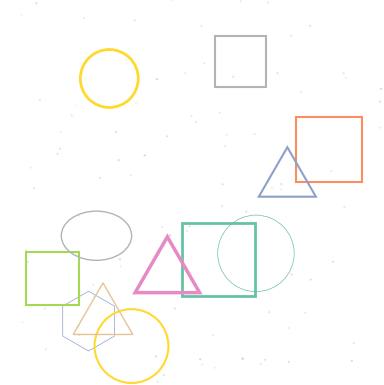[{"shape": "square", "thickness": 2, "radius": 0.48, "center": [0.568, 0.326]}, {"shape": "circle", "thickness": 0.5, "radius": 0.5, "center": [0.665, 0.342]}, {"shape": "square", "thickness": 1.5, "radius": 0.43, "center": [0.854, 0.612]}, {"shape": "hexagon", "thickness": 0.5, "radius": 0.39, "center": [0.23, 0.166]}, {"shape": "triangle", "thickness": 1.5, "radius": 0.43, "center": [0.746, 0.532]}, {"shape": "triangle", "thickness": 2.5, "radius": 0.48, "center": [0.435, 0.288]}, {"shape": "square", "thickness": 1.5, "radius": 0.34, "center": [0.136, 0.277]}, {"shape": "circle", "thickness": 2, "radius": 0.38, "center": [0.284, 0.796]}, {"shape": "circle", "thickness": 1.5, "radius": 0.48, "center": [0.342, 0.101]}, {"shape": "triangle", "thickness": 1, "radius": 0.45, "center": [0.268, 0.176]}, {"shape": "oval", "thickness": 1, "radius": 0.46, "center": [0.251, 0.388]}, {"shape": "square", "thickness": 1.5, "radius": 0.33, "center": [0.625, 0.841]}]